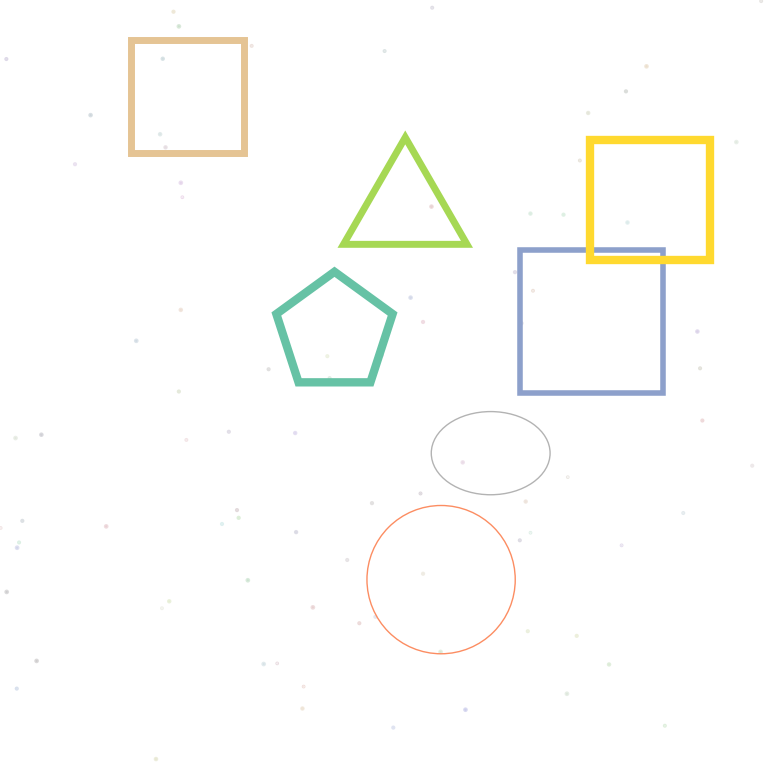[{"shape": "pentagon", "thickness": 3, "radius": 0.4, "center": [0.434, 0.568]}, {"shape": "circle", "thickness": 0.5, "radius": 0.48, "center": [0.573, 0.247]}, {"shape": "square", "thickness": 2, "radius": 0.46, "center": [0.768, 0.583]}, {"shape": "triangle", "thickness": 2.5, "radius": 0.46, "center": [0.526, 0.729]}, {"shape": "square", "thickness": 3, "radius": 0.39, "center": [0.844, 0.74]}, {"shape": "square", "thickness": 2.5, "radius": 0.36, "center": [0.244, 0.875]}, {"shape": "oval", "thickness": 0.5, "radius": 0.39, "center": [0.637, 0.411]}]